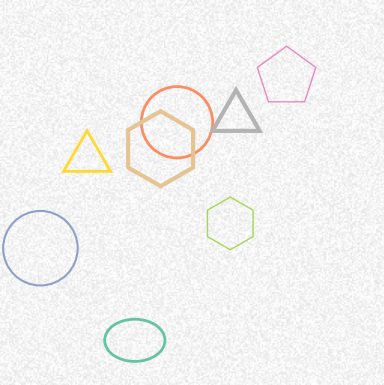[{"shape": "oval", "thickness": 2, "radius": 0.39, "center": [0.35, 0.116]}, {"shape": "circle", "thickness": 2, "radius": 0.46, "center": [0.46, 0.682]}, {"shape": "circle", "thickness": 1.5, "radius": 0.48, "center": [0.105, 0.355]}, {"shape": "pentagon", "thickness": 1, "radius": 0.4, "center": [0.744, 0.8]}, {"shape": "hexagon", "thickness": 1, "radius": 0.34, "center": [0.598, 0.42]}, {"shape": "triangle", "thickness": 2, "radius": 0.35, "center": [0.226, 0.59]}, {"shape": "hexagon", "thickness": 3, "radius": 0.49, "center": [0.417, 0.614]}, {"shape": "triangle", "thickness": 3, "radius": 0.35, "center": [0.613, 0.695]}]